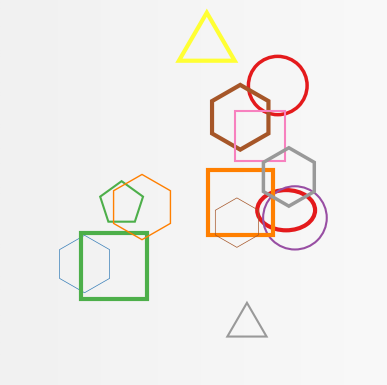[{"shape": "circle", "thickness": 2.5, "radius": 0.38, "center": [0.717, 0.778]}, {"shape": "oval", "thickness": 3, "radius": 0.37, "center": [0.738, 0.454]}, {"shape": "hexagon", "thickness": 0.5, "radius": 0.37, "center": [0.218, 0.314]}, {"shape": "square", "thickness": 3, "radius": 0.43, "center": [0.294, 0.309]}, {"shape": "pentagon", "thickness": 1.5, "radius": 0.29, "center": [0.314, 0.471]}, {"shape": "circle", "thickness": 1.5, "radius": 0.41, "center": [0.761, 0.434]}, {"shape": "square", "thickness": 3, "radius": 0.42, "center": [0.62, 0.474]}, {"shape": "hexagon", "thickness": 1, "radius": 0.42, "center": [0.366, 0.462]}, {"shape": "triangle", "thickness": 3, "radius": 0.42, "center": [0.534, 0.884]}, {"shape": "hexagon", "thickness": 0.5, "radius": 0.32, "center": [0.611, 0.422]}, {"shape": "hexagon", "thickness": 3, "radius": 0.42, "center": [0.62, 0.695]}, {"shape": "square", "thickness": 1.5, "radius": 0.33, "center": [0.671, 0.646]}, {"shape": "triangle", "thickness": 1.5, "radius": 0.29, "center": [0.637, 0.155]}, {"shape": "hexagon", "thickness": 2.5, "radius": 0.38, "center": [0.745, 0.54]}]